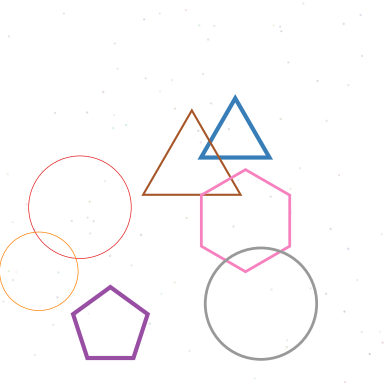[{"shape": "circle", "thickness": 0.5, "radius": 0.67, "center": [0.208, 0.462]}, {"shape": "triangle", "thickness": 3, "radius": 0.51, "center": [0.611, 0.642]}, {"shape": "pentagon", "thickness": 3, "radius": 0.51, "center": [0.287, 0.152]}, {"shape": "circle", "thickness": 0.5, "radius": 0.51, "center": [0.101, 0.295]}, {"shape": "triangle", "thickness": 1.5, "radius": 0.73, "center": [0.498, 0.567]}, {"shape": "hexagon", "thickness": 2, "radius": 0.66, "center": [0.638, 0.427]}, {"shape": "circle", "thickness": 2, "radius": 0.72, "center": [0.678, 0.211]}]